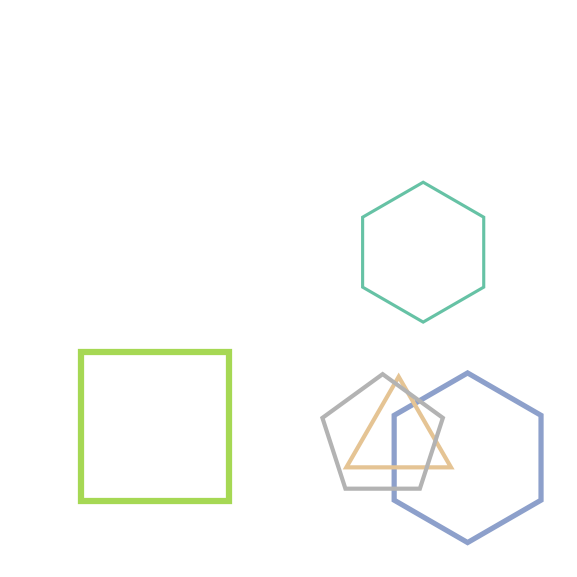[{"shape": "hexagon", "thickness": 1.5, "radius": 0.61, "center": [0.733, 0.562]}, {"shape": "hexagon", "thickness": 2.5, "radius": 0.73, "center": [0.81, 0.206]}, {"shape": "square", "thickness": 3, "radius": 0.64, "center": [0.269, 0.26]}, {"shape": "triangle", "thickness": 2, "radius": 0.52, "center": [0.69, 0.242]}, {"shape": "pentagon", "thickness": 2, "radius": 0.55, "center": [0.663, 0.242]}]